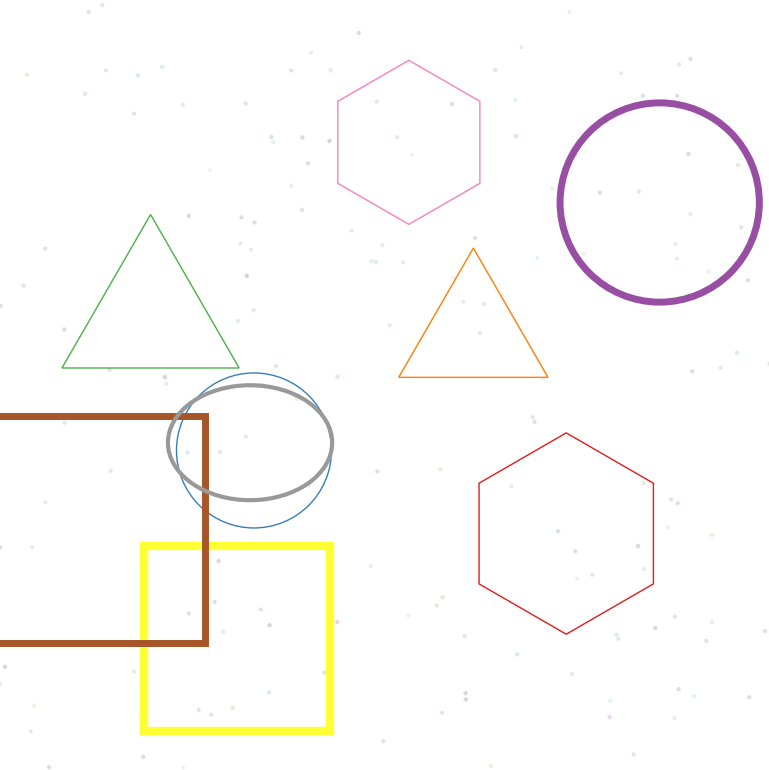[{"shape": "hexagon", "thickness": 0.5, "radius": 0.65, "center": [0.735, 0.307]}, {"shape": "circle", "thickness": 0.5, "radius": 0.5, "center": [0.33, 0.415]}, {"shape": "triangle", "thickness": 0.5, "radius": 0.66, "center": [0.196, 0.589]}, {"shape": "circle", "thickness": 2.5, "radius": 0.65, "center": [0.857, 0.737]}, {"shape": "triangle", "thickness": 0.5, "radius": 0.56, "center": [0.615, 0.566]}, {"shape": "square", "thickness": 3, "radius": 0.6, "center": [0.308, 0.171]}, {"shape": "square", "thickness": 2.5, "radius": 0.74, "center": [0.119, 0.312]}, {"shape": "hexagon", "thickness": 0.5, "radius": 0.53, "center": [0.531, 0.815]}, {"shape": "oval", "thickness": 1.5, "radius": 0.53, "center": [0.325, 0.425]}]